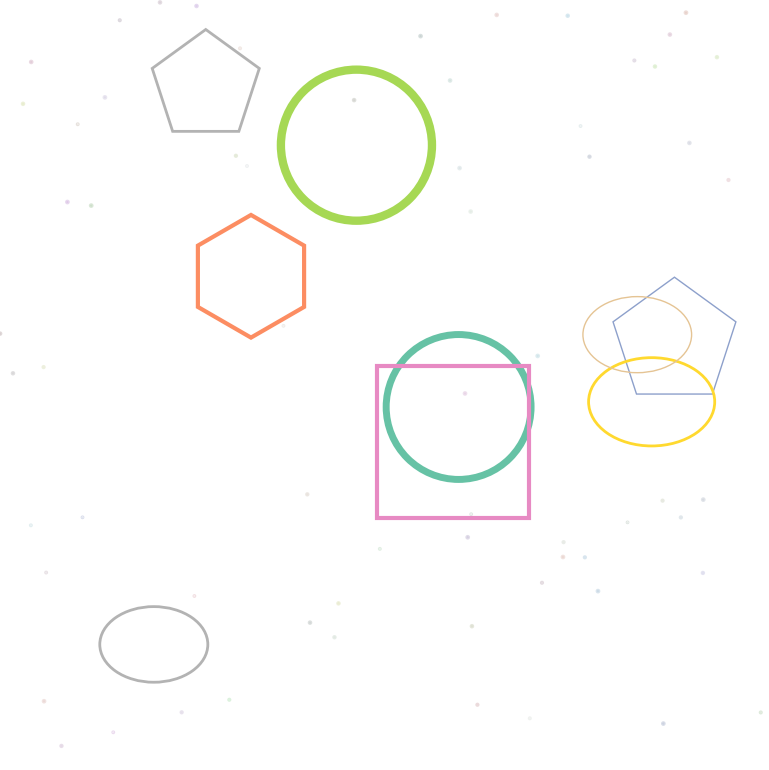[{"shape": "circle", "thickness": 2.5, "radius": 0.47, "center": [0.596, 0.471]}, {"shape": "hexagon", "thickness": 1.5, "radius": 0.4, "center": [0.326, 0.641]}, {"shape": "pentagon", "thickness": 0.5, "radius": 0.42, "center": [0.876, 0.556]}, {"shape": "square", "thickness": 1.5, "radius": 0.49, "center": [0.588, 0.426]}, {"shape": "circle", "thickness": 3, "radius": 0.49, "center": [0.463, 0.811]}, {"shape": "oval", "thickness": 1, "radius": 0.41, "center": [0.846, 0.478]}, {"shape": "oval", "thickness": 0.5, "radius": 0.35, "center": [0.828, 0.565]}, {"shape": "pentagon", "thickness": 1, "radius": 0.37, "center": [0.267, 0.889]}, {"shape": "oval", "thickness": 1, "radius": 0.35, "center": [0.2, 0.163]}]